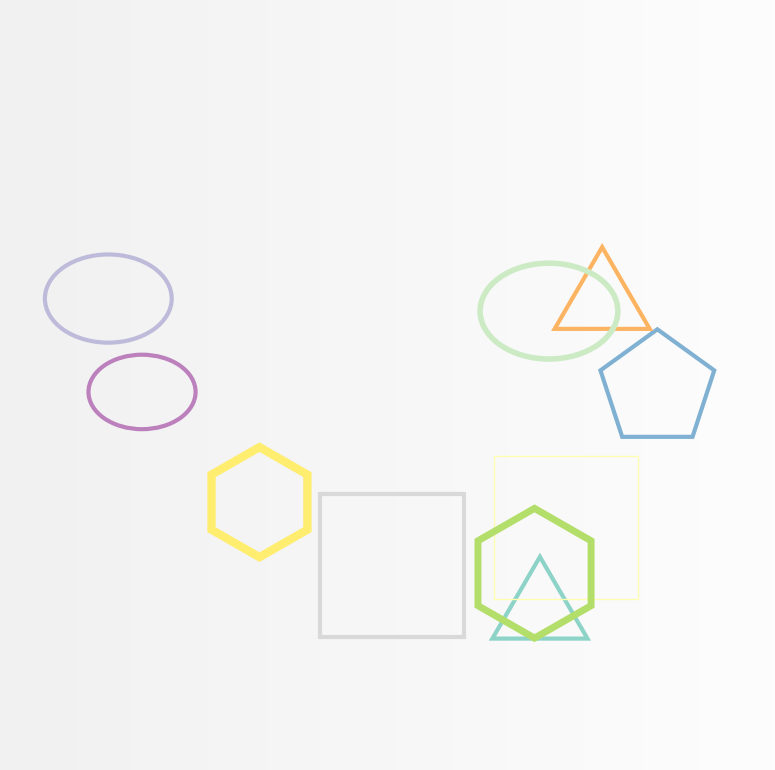[{"shape": "triangle", "thickness": 1.5, "radius": 0.35, "center": [0.697, 0.206]}, {"shape": "square", "thickness": 0.5, "radius": 0.46, "center": [0.73, 0.315]}, {"shape": "oval", "thickness": 1.5, "radius": 0.41, "center": [0.14, 0.612]}, {"shape": "pentagon", "thickness": 1.5, "radius": 0.39, "center": [0.848, 0.495]}, {"shape": "triangle", "thickness": 1.5, "radius": 0.35, "center": [0.777, 0.608]}, {"shape": "hexagon", "thickness": 2.5, "radius": 0.42, "center": [0.69, 0.256]}, {"shape": "square", "thickness": 1.5, "radius": 0.46, "center": [0.506, 0.265]}, {"shape": "oval", "thickness": 1.5, "radius": 0.35, "center": [0.183, 0.491]}, {"shape": "oval", "thickness": 2, "radius": 0.44, "center": [0.708, 0.596]}, {"shape": "hexagon", "thickness": 3, "radius": 0.36, "center": [0.335, 0.348]}]